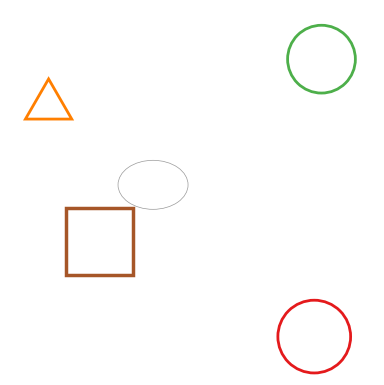[{"shape": "circle", "thickness": 2, "radius": 0.47, "center": [0.816, 0.126]}, {"shape": "circle", "thickness": 2, "radius": 0.44, "center": [0.835, 0.846]}, {"shape": "triangle", "thickness": 2, "radius": 0.35, "center": [0.126, 0.725]}, {"shape": "square", "thickness": 2.5, "radius": 0.43, "center": [0.259, 0.373]}, {"shape": "oval", "thickness": 0.5, "radius": 0.45, "center": [0.398, 0.52]}]